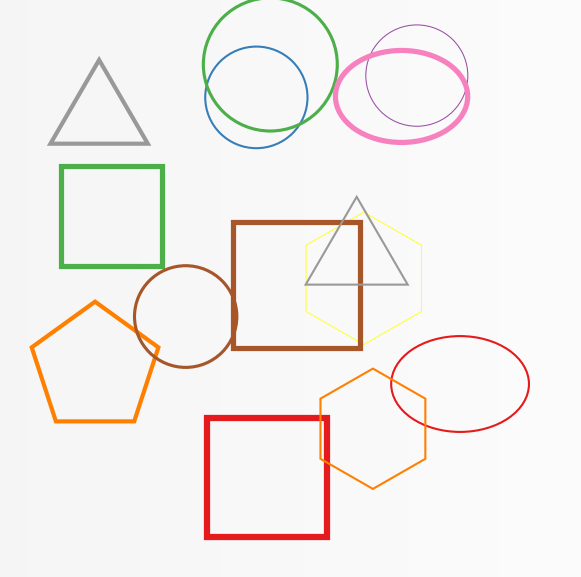[{"shape": "square", "thickness": 3, "radius": 0.52, "center": [0.459, 0.172]}, {"shape": "oval", "thickness": 1, "radius": 0.59, "center": [0.792, 0.334]}, {"shape": "circle", "thickness": 1, "radius": 0.44, "center": [0.441, 0.831]}, {"shape": "square", "thickness": 2.5, "radius": 0.43, "center": [0.192, 0.625]}, {"shape": "circle", "thickness": 1.5, "radius": 0.58, "center": [0.465, 0.887]}, {"shape": "circle", "thickness": 0.5, "radius": 0.44, "center": [0.717, 0.868]}, {"shape": "hexagon", "thickness": 1, "radius": 0.52, "center": [0.642, 0.257]}, {"shape": "pentagon", "thickness": 2, "radius": 0.57, "center": [0.164, 0.362]}, {"shape": "hexagon", "thickness": 0.5, "radius": 0.57, "center": [0.626, 0.517]}, {"shape": "square", "thickness": 2.5, "radius": 0.55, "center": [0.511, 0.505]}, {"shape": "circle", "thickness": 1.5, "radius": 0.44, "center": [0.319, 0.451]}, {"shape": "oval", "thickness": 2.5, "radius": 0.57, "center": [0.691, 0.832]}, {"shape": "triangle", "thickness": 2, "radius": 0.48, "center": [0.171, 0.799]}, {"shape": "triangle", "thickness": 1, "radius": 0.51, "center": [0.614, 0.557]}]